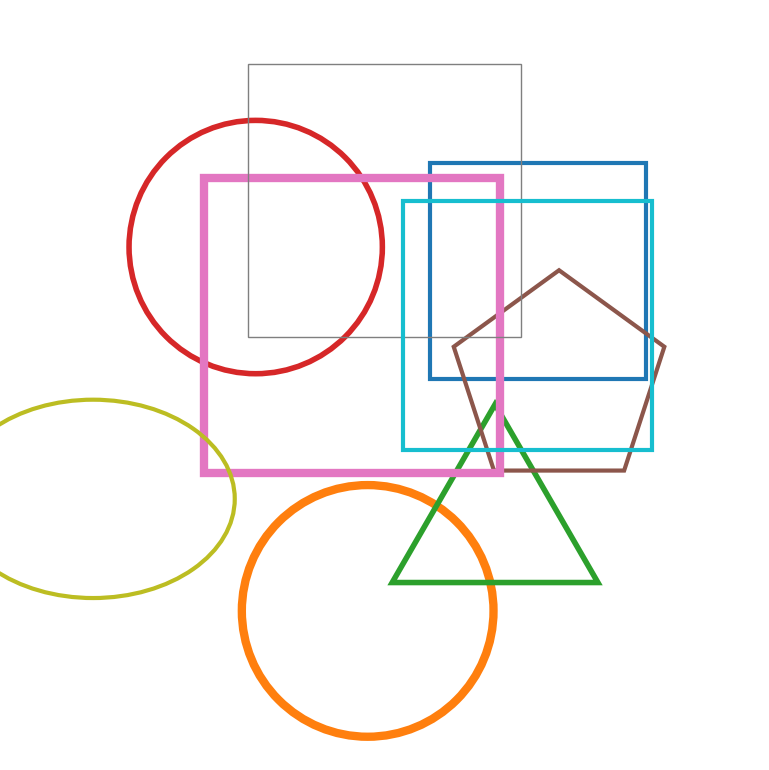[{"shape": "square", "thickness": 1.5, "radius": 0.7, "center": [0.699, 0.648]}, {"shape": "circle", "thickness": 3, "radius": 0.82, "center": [0.478, 0.207]}, {"shape": "triangle", "thickness": 2, "radius": 0.77, "center": [0.643, 0.321]}, {"shape": "circle", "thickness": 2, "radius": 0.82, "center": [0.332, 0.679]}, {"shape": "pentagon", "thickness": 1.5, "radius": 0.72, "center": [0.726, 0.505]}, {"shape": "square", "thickness": 3, "radius": 0.96, "center": [0.458, 0.577]}, {"shape": "square", "thickness": 0.5, "radius": 0.88, "center": [0.499, 0.74]}, {"shape": "oval", "thickness": 1.5, "radius": 0.92, "center": [0.121, 0.352]}, {"shape": "square", "thickness": 1.5, "radius": 0.81, "center": [0.686, 0.577]}]